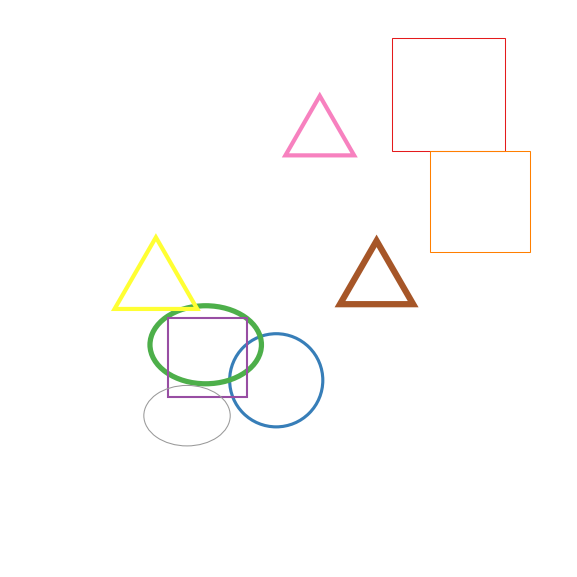[{"shape": "square", "thickness": 0.5, "radius": 0.49, "center": [0.776, 0.835]}, {"shape": "circle", "thickness": 1.5, "radius": 0.4, "center": [0.478, 0.341]}, {"shape": "oval", "thickness": 2.5, "radius": 0.48, "center": [0.356, 0.402]}, {"shape": "square", "thickness": 1, "radius": 0.34, "center": [0.359, 0.379]}, {"shape": "square", "thickness": 0.5, "radius": 0.43, "center": [0.831, 0.65]}, {"shape": "triangle", "thickness": 2, "radius": 0.41, "center": [0.27, 0.505]}, {"shape": "triangle", "thickness": 3, "radius": 0.37, "center": [0.652, 0.509]}, {"shape": "triangle", "thickness": 2, "radius": 0.34, "center": [0.554, 0.764]}, {"shape": "oval", "thickness": 0.5, "radius": 0.37, "center": [0.324, 0.279]}]